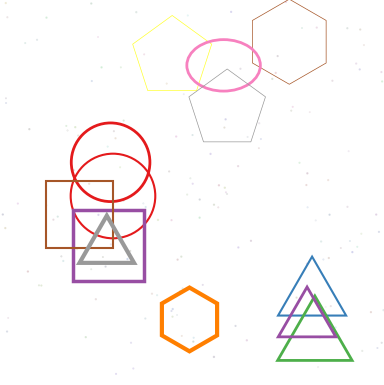[{"shape": "circle", "thickness": 1.5, "radius": 0.55, "center": [0.293, 0.491]}, {"shape": "circle", "thickness": 2, "radius": 0.51, "center": [0.287, 0.579]}, {"shape": "triangle", "thickness": 1.5, "radius": 0.51, "center": [0.811, 0.231]}, {"shape": "triangle", "thickness": 2, "radius": 0.56, "center": [0.818, 0.12]}, {"shape": "square", "thickness": 2.5, "radius": 0.46, "center": [0.283, 0.362]}, {"shape": "triangle", "thickness": 2, "radius": 0.43, "center": [0.798, 0.168]}, {"shape": "hexagon", "thickness": 3, "radius": 0.41, "center": [0.492, 0.17]}, {"shape": "pentagon", "thickness": 0.5, "radius": 0.54, "center": [0.447, 0.852]}, {"shape": "hexagon", "thickness": 0.5, "radius": 0.55, "center": [0.751, 0.892]}, {"shape": "square", "thickness": 1.5, "radius": 0.43, "center": [0.205, 0.442]}, {"shape": "oval", "thickness": 2, "radius": 0.48, "center": [0.581, 0.83]}, {"shape": "triangle", "thickness": 3, "radius": 0.41, "center": [0.277, 0.358]}, {"shape": "pentagon", "thickness": 0.5, "radius": 0.52, "center": [0.59, 0.716]}]